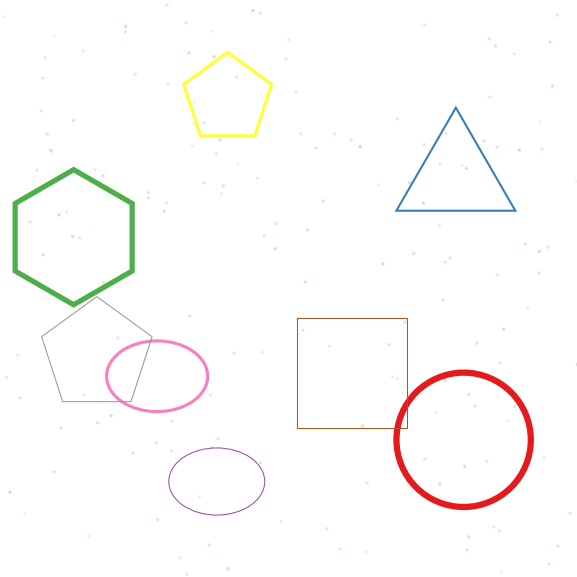[{"shape": "circle", "thickness": 3, "radius": 0.58, "center": [0.803, 0.238]}, {"shape": "triangle", "thickness": 1, "radius": 0.59, "center": [0.789, 0.694]}, {"shape": "hexagon", "thickness": 2.5, "radius": 0.58, "center": [0.128, 0.588]}, {"shape": "oval", "thickness": 0.5, "radius": 0.42, "center": [0.375, 0.165]}, {"shape": "pentagon", "thickness": 1.5, "radius": 0.4, "center": [0.394, 0.828]}, {"shape": "square", "thickness": 0.5, "radius": 0.48, "center": [0.61, 0.354]}, {"shape": "oval", "thickness": 1.5, "radius": 0.44, "center": [0.272, 0.348]}, {"shape": "pentagon", "thickness": 0.5, "radius": 0.5, "center": [0.168, 0.385]}]